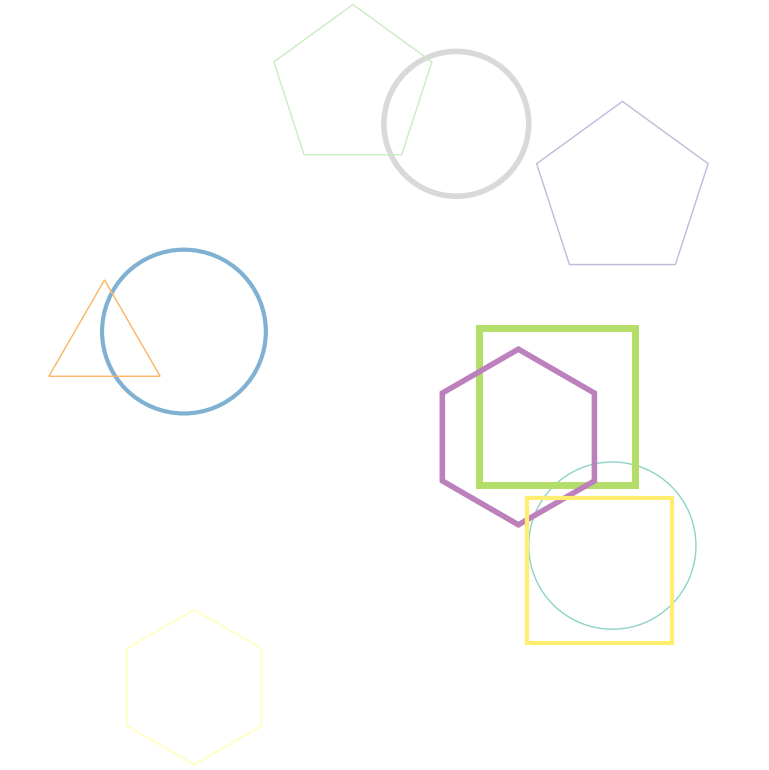[{"shape": "circle", "thickness": 0.5, "radius": 0.54, "center": [0.795, 0.291]}, {"shape": "hexagon", "thickness": 0.5, "radius": 0.5, "center": [0.252, 0.108]}, {"shape": "pentagon", "thickness": 0.5, "radius": 0.59, "center": [0.808, 0.751]}, {"shape": "circle", "thickness": 1.5, "radius": 0.53, "center": [0.239, 0.569]}, {"shape": "triangle", "thickness": 0.5, "radius": 0.42, "center": [0.136, 0.553]}, {"shape": "square", "thickness": 2.5, "radius": 0.51, "center": [0.723, 0.472]}, {"shape": "circle", "thickness": 2, "radius": 0.47, "center": [0.593, 0.839]}, {"shape": "hexagon", "thickness": 2, "radius": 0.57, "center": [0.673, 0.433]}, {"shape": "pentagon", "thickness": 0.5, "radius": 0.54, "center": [0.458, 0.886]}, {"shape": "square", "thickness": 1.5, "radius": 0.47, "center": [0.778, 0.259]}]